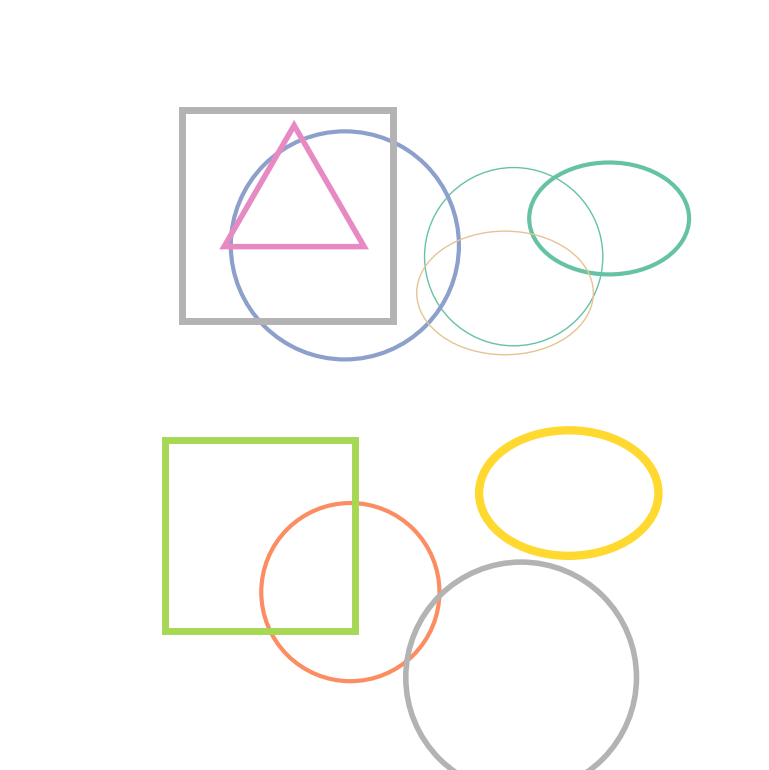[{"shape": "circle", "thickness": 0.5, "radius": 0.58, "center": [0.667, 0.667]}, {"shape": "oval", "thickness": 1.5, "radius": 0.52, "center": [0.791, 0.716]}, {"shape": "circle", "thickness": 1.5, "radius": 0.58, "center": [0.455, 0.231]}, {"shape": "circle", "thickness": 1.5, "radius": 0.74, "center": [0.448, 0.681]}, {"shape": "triangle", "thickness": 2, "radius": 0.52, "center": [0.382, 0.732]}, {"shape": "square", "thickness": 2.5, "radius": 0.62, "center": [0.338, 0.304]}, {"shape": "oval", "thickness": 3, "radius": 0.58, "center": [0.739, 0.36]}, {"shape": "oval", "thickness": 0.5, "radius": 0.57, "center": [0.656, 0.62]}, {"shape": "square", "thickness": 2.5, "radius": 0.68, "center": [0.374, 0.72]}, {"shape": "circle", "thickness": 2, "radius": 0.75, "center": [0.677, 0.12]}]